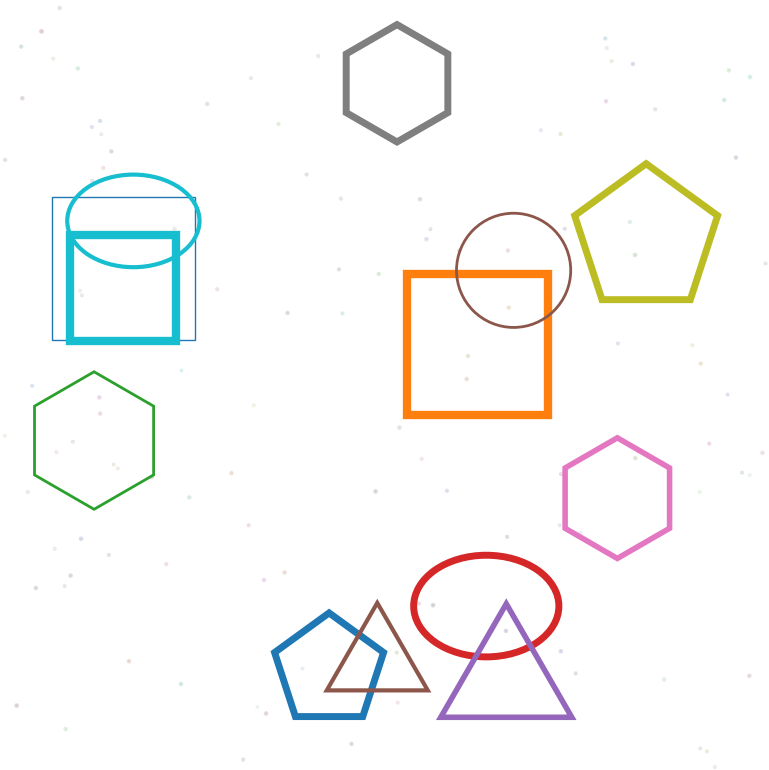[{"shape": "pentagon", "thickness": 2.5, "radius": 0.37, "center": [0.427, 0.13]}, {"shape": "square", "thickness": 0.5, "radius": 0.46, "center": [0.16, 0.651]}, {"shape": "square", "thickness": 3, "radius": 0.46, "center": [0.62, 0.552]}, {"shape": "hexagon", "thickness": 1, "radius": 0.45, "center": [0.122, 0.428]}, {"shape": "oval", "thickness": 2.5, "radius": 0.47, "center": [0.632, 0.213]}, {"shape": "triangle", "thickness": 2, "radius": 0.49, "center": [0.657, 0.118]}, {"shape": "triangle", "thickness": 1.5, "radius": 0.38, "center": [0.49, 0.141]}, {"shape": "circle", "thickness": 1, "radius": 0.37, "center": [0.667, 0.649]}, {"shape": "hexagon", "thickness": 2, "radius": 0.39, "center": [0.802, 0.353]}, {"shape": "hexagon", "thickness": 2.5, "radius": 0.38, "center": [0.516, 0.892]}, {"shape": "pentagon", "thickness": 2.5, "radius": 0.49, "center": [0.839, 0.69]}, {"shape": "square", "thickness": 3, "radius": 0.34, "center": [0.16, 0.625]}, {"shape": "oval", "thickness": 1.5, "radius": 0.43, "center": [0.173, 0.713]}]